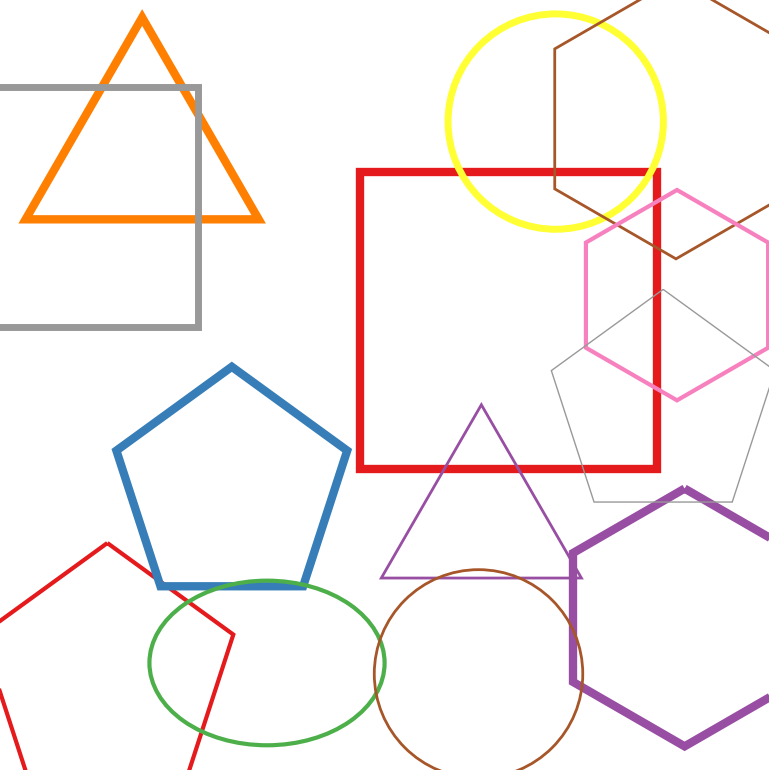[{"shape": "pentagon", "thickness": 1.5, "radius": 0.86, "center": [0.139, 0.123]}, {"shape": "square", "thickness": 3, "radius": 0.96, "center": [0.66, 0.584]}, {"shape": "pentagon", "thickness": 3, "radius": 0.79, "center": [0.301, 0.366]}, {"shape": "oval", "thickness": 1.5, "radius": 0.76, "center": [0.347, 0.139]}, {"shape": "hexagon", "thickness": 3, "radius": 0.84, "center": [0.889, 0.198]}, {"shape": "triangle", "thickness": 1, "radius": 0.75, "center": [0.625, 0.324]}, {"shape": "triangle", "thickness": 3, "radius": 0.87, "center": [0.185, 0.803]}, {"shape": "circle", "thickness": 2.5, "radius": 0.7, "center": [0.722, 0.842]}, {"shape": "hexagon", "thickness": 1, "radius": 0.91, "center": [0.878, 0.846]}, {"shape": "circle", "thickness": 1, "radius": 0.68, "center": [0.621, 0.125]}, {"shape": "hexagon", "thickness": 1.5, "radius": 0.68, "center": [0.879, 0.617]}, {"shape": "square", "thickness": 2.5, "radius": 0.78, "center": [0.101, 0.732]}, {"shape": "pentagon", "thickness": 0.5, "radius": 0.76, "center": [0.861, 0.472]}]